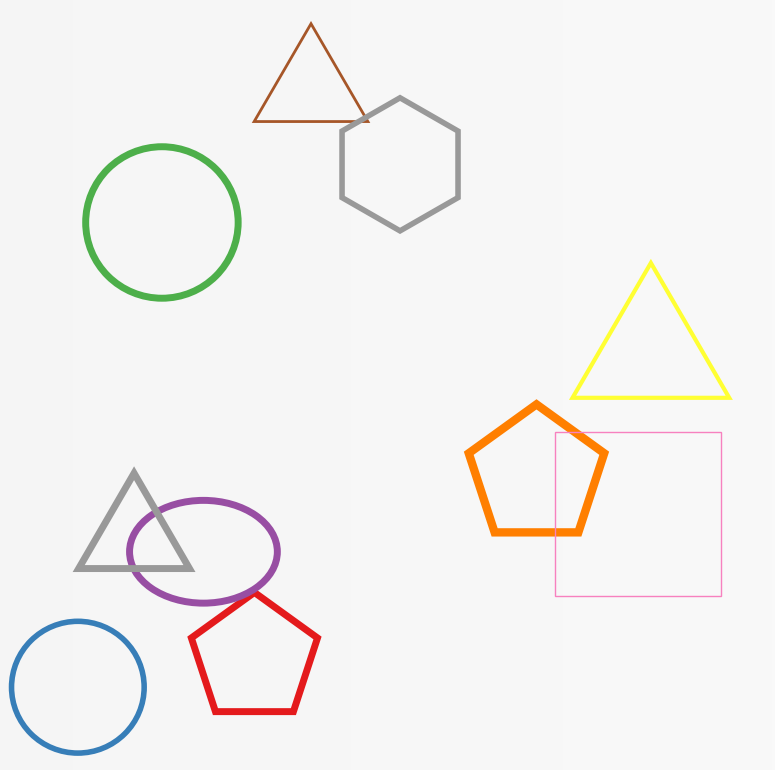[{"shape": "pentagon", "thickness": 2.5, "radius": 0.43, "center": [0.328, 0.145]}, {"shape": "circle", "thickness": 2, "radius": 0.43, "center": [0.1, 0.108]}, {"shape": "circle", "thickness": 2.5, "radius": 0.49, "center": [0.209, 0.711]}, {"shape": "oval", "thickness": 2.5, "radius": 0.48, "center": [0.263, 0.283]}, {"shape": "pentagon", "thickness": 3, "radius": 0.46, "center": [0.692, 0.383]}, {"shape": "triangle", "thickness": 1.5, "radius": 0.58, "center": [0.84, 0.542]}, {"shape": "triangle", "thickness": 1, "radius": 0.42, "center": [0.401, 0.885]}, {"shape": "square", "thickness": 0.5, "radius": 0.53, "center": [0.823, 0.332]}, {"shape": "hexagon", "thickness": 2, "radius": 0.43, "center": [0.516, 0.787]}, {"shape": "triangle", "thickness": 2.5, "radius": 0.41, "center": [0.173, 0.303]}]